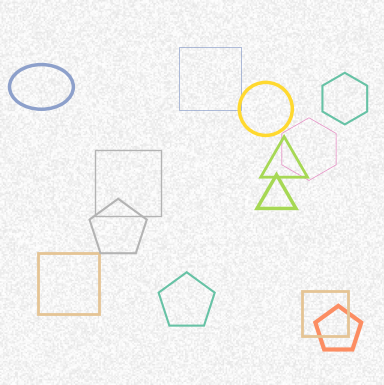[{"shape": "pentagon", "thickness": 1.5, "radius": 0.38, "center": [0.485, 0.216]}, {"shape": "hexagon", "thickness": 1.5, "radius": 0.34, "center": [0.896, 0.744]}, {"shape": "pentagon", "thickness": 3, "radius": 0.31, "center": [0.879, 0.143]}, {"shape": "oval", "thickness": 2.5, "radius": 0.41, "center": [0.108, 0.774]}, {"shape": "square", "thickness": 0.5, "radius": 0.41, "center": [0.546, 0.796]}, {"shape": "hexagon", "thickness": 0.5, "radius": 0.41, "center": [0.803, 0.613]}, {"shape": "triangle", "thickness": 2, "radius": 0.35, "center": [0.738, 0.575]}, {"shape": "triangle", "thickness": 2.5, "radius": 0.29, "center": [0.718, 0.488]}, {"shape": "circle", "thickness": 2.5, "radius": 0.34, "center": [0.69, 0.717]}, {"shape": "square", "thickness": 2, "radius": 0.3, "center": [0.845, 0.186]}, {"shape": "square", "thickness": 2, "radius": 0.4, "center": [0.178, 0.264]}, {"shape": "square", "thickness": 1, "radius": 0.43, "center": [0.332, 0.525]}, {"shape": "pentagon", "thickness": 1.5, "radius": 0.39, "center": [0.307, 0.406]}]